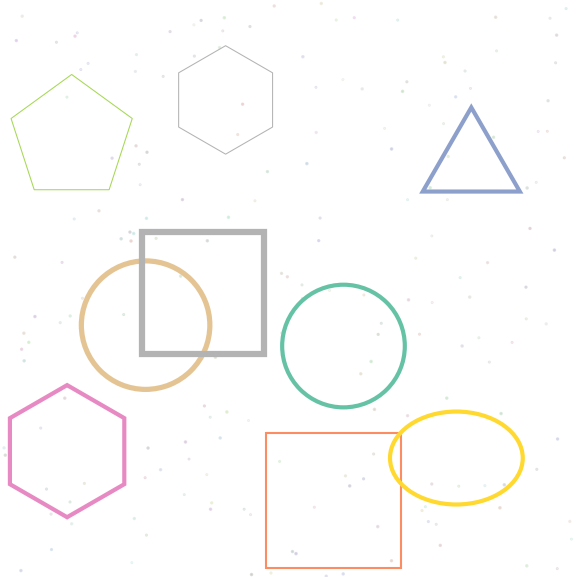[{"shape": "circle", "thickness": 2, "radius": 0.53, "center": [0.595, 0.4]}, {"shape": "square", "thickness": 1, "radius": 0.58, "center": [0.578, 0.132]}, {"shape": "triangle", "thickness": 2, "radius": 0.49, "center": [0.816, 0.716]}, {"shape": "hexagon", "thickness": 2, "radius": 0.57, "center": [0.116, 0.218]}, {"shape": "pentagon", "thickness": 0.5, "radius": 0.55, "center": [0.124, 0.76]}, {"shape": "oval", "thickness": 2, "radius": 0.57, "center": [0.79, 0.206]}, {"shape": "circle", "thickness": 2.5, "radius": 0.56, "center": [0.252, 0.436]}, {"shape": "square", "thickness": 3, "radius": 0.53, "center": [0.351, 0.492]}, {"shape": "hexagon", "thickness": 0.5, "radius": 0.47, "center": [0.391, 0.826]}]